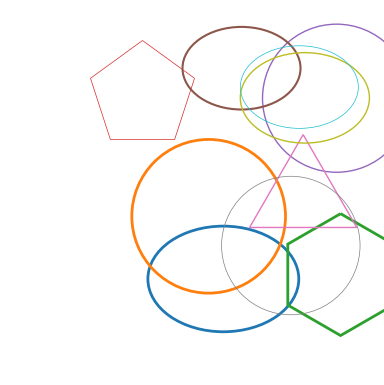[{"shape": "oval", "thickness": 2, "radius": 0.98, "center": [0.58, 0.275]}, {"shape": "circle", "thickness": 2, "radius": 1.0, "center": [0.542, 0.438]}, {"shape": "hexagon", "thickness": 2, "radius": 0.79, "center": [0.885, 0.287]}, {"shape": "pentagon", "thickness": 0.5, "radius": 0.71, "center": [0.37, 0.753]}, {"shape": "circle", "thickness": 1, "radius": 0.96, "center": [0.874, 0.745]}, {"shape": "oval", "thickness": 1.5, "radius": 0.77, "center": [0.627, 0.823]}, {"shape": "triangle", "thickness": 1, "radius": 0.8, "center": [0.787, 0.49]}, {"shape": "circle", "thickness": 0.5, "radius": 0.9, "center": [0.755, 0.362]}, {"shape": "oval", "thickness": 1, "radius": 0.84, "center": [0.792, 0.746]}, {"shape": "oval", "thickness": 0.5, "radius": 0.77, "center": [0.777, 0.774]}]